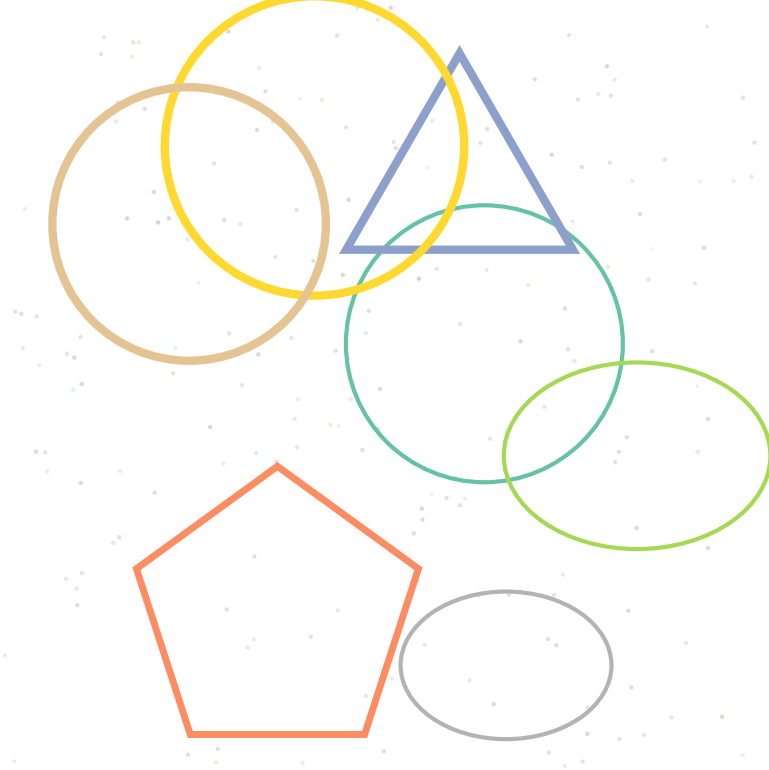[{"shape": "circle", "thickness": 1.5, "radius": 0.9, "center": [0.629, 0.554]}, {"shape": "pentagon", "thickness": 2.5, "radius": 0.96, "center": [0.36, 0.202]}, {"shape": "triangle", "thickness": 3, "radius": 0.85, "center": [0.597, 0.761]}, {"shape": "oval", "thickness": 1.5, "radius": 0.87, "center": [0.827, 0.408]}, {"shape": "circle", "thickness": 3, "radius": 0.97, "center": [0.408, 0.81]}, {"shape": "circle", "thickness": 3, "radius": 0.89, "center": [0.246, 0.709]}, {"shape": "oval", "thickness": 1.5, "radius": 0.68, "center": [0.657, 0.136]}]